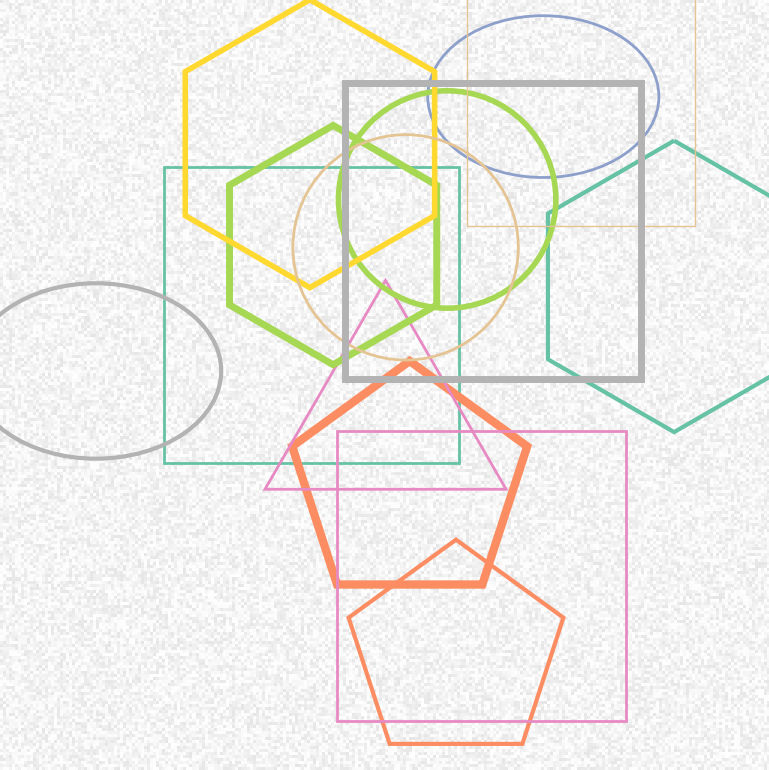[{"shape": "hexagon", "thickness": 1.5, "radius": 0.95, "center": [0.875, 0.628]}, {"shape": "square", "thickness": 1, "radius": 0.96, "center": [0.405, 0.591]}, {"shape": "pentagon", "thickness": 1.5, "radius": 0.73, "center": [0.592, 0.153]}, {"shape": "pentagon", "thickness": 3, "radius": 0.8, "center": [0.532, 0.371]}, {"shape": "oval", "thickness": 1, "radius": 0.75, "center": [0.706, 0.875]}, {"shape": "triangle", "thickness": 1, "radius": 0.9, "center": [0.501, 0.455]}, {"shape": "square", "thickness": 1, "radius": 0.94, "center": [0.625, 0.252]}, {"shape": "hexagon", "thickness": 2.5, "radius": 0.78, "center": [0.433, 0.682]}, {"shape": "circle", "thickness": 2, "radius": 0.71, "center": [0.581, 0.741]}, {"shape": "hexagon", "thickness": 2, "radius": 0.93, "center": [0.403, 0.813]}, {"shape": "circle", "thickness": 1, "radius": 0.73, "center": [0.527, 0.679]}, {"shape": "square", "thickness": 0.5, "radius": 0.74, "center": [0.755, 0.854]}, {"shape": "square", "thickness": 2.5, "radius": 0.96, "center": [0.641, 0.7]}, {"shape": "oval", "thickness": 1.5, "radius": 0.81, "center": [0.125, 0.518]}]